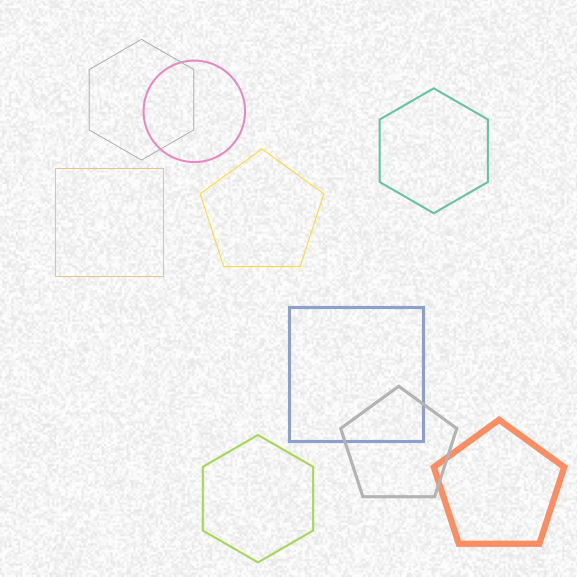[{"shape": "hexagon", "thickness": 1, "radius": 0.54, "center": [0.751, 0.738]}, {"shape": "pentagon", "thickness": 3, "radius": 0.59, "center": [0.864, 0.154]}, {"shape": "square", "thickness": 1.5, "radius": 0.58, "center": [0.616, 0.352]}, {"shape": "circle", "thickness": 1, "radius": 0.44, "center": [0.336, 0.806]}, {"shape": "hexagon", "thickness": 1, "radius": 0.55, "center": [0.447, 0.136]}, {"shape": "pentagon", "thickness": 0.5, "radius": 0.56, "center": [0.454, 0.629]}, {"shape": "square", "thickness": 0.5, "radius": 0.47, "center": [0.189, 0.614]}, {"shape": "pentagon", "thickness": 1.5, "radius": 0.53, "center": [0.69, 0.225]}, {"shape": "hexagon", "thickness": 0.5, "radius": 0.52, "center": [0.245, 0.826]}]